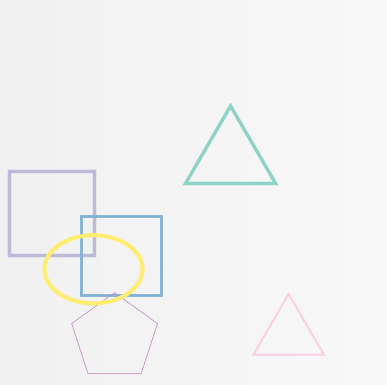[{"shape": "triangle", "thickness": 2.5, "radius": 0.67, "center": [0.595, 0.591]}, {"shape": "square", "thickness": 2.5, "radius": 0.54, "center": [0.132, 0.446]}, {"shape": "square", "thickness": 2, "radius": 0.52, "center": [0.312, 0.336]}, {"shape": "triangle", "thickness": 1.5, "radius": 0.53, "center": [0.745, 0.131]}, {"shape": "pentagon", "thickness": 0.5, "radius": 0.58, "center": [0.296, 0.123]}, {"shape": "oval", "thickness": 3, "radius": 0.63, "center": [0.241, 0.301]}]